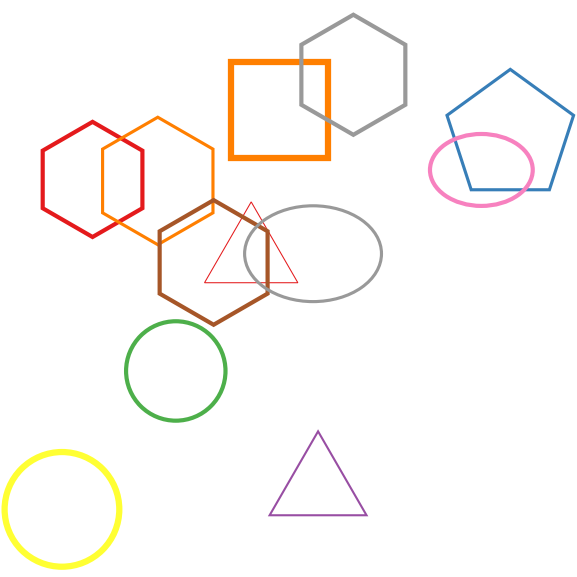[{"shape": "triangle", "thickness": 0.5, "radius": 0.47, "center": [0.435, 0.556]}, {"shape": "hexagon", "thickness": 2, "radius": 0.5, "center": [0.16, 0.688]}, {"shape": "pentagon", "thickness": 1.5, "radius": 0.58, "center": [0.884, 0.764]}, {"shape": "circle", "thickness": 2, "radius": 0.43, "center": [0.304, 0.357]}, {"shape": "triangle", "thickness": 1, "radius": 0.48, "center": [0.551, 0.155]}, {"shape": "hexagon", "thickness": 1.5, "radius": 0.55, "center": [0.273, 0.686]}, {"shape": "square", "thickness": 3, "radius": 0.42, "center": [0.483, 0.809]}, {"shape": "circle", "thickness": 3, "radius": 0.5, "center": [0.107, 0.117]}, {"shape": "hexagon", "thickness": 2, "radius": 0.54, "center": [0.37, 0.545]}, {"shape": "oval", "thickness": 2, "radius": 0.44, "center": [0.834, 0.705]}, {"shape": "oval", "thickness": 1.5, "radius": 0.59, "center": [0.542, 0.56]}, {"shape": "hexagon", "thickness": 2, "radius": 0.52, "center": [0.612, 0.87]}]